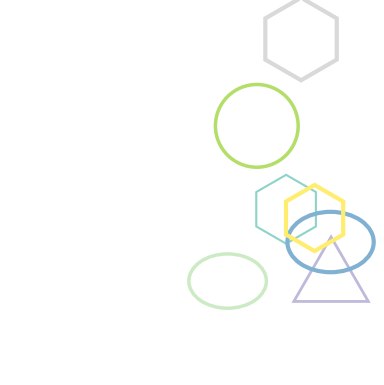[{"shape": "hexagon", "thickness": 1.5, "radius": 0.45, "center": [0.743, 0.457]}, {"shape": "triangle", "thickness": 2, "radius": 0.56, "center": [0.86, 0.273]}, {"shape": "oval", "thickness": 3, "radius": 0.56, "center": [0.859, 0.371]}, {"shape": "circle", "thickness": 2.5, "radius": 0.54, "center": [0.667, 0.673]}, {"shape": "hexagon", "thickness": 3, "radius": 0.54, "center": [0.782, 0.899]}, {"shape": "oval", "thickness": 2.5, "radius": 0.5, "center": [0.591, 0.27]}, {"shape": "hexagon", "thickness": 3, "radius": 0.43, "center": [0.817, 0.434]}]